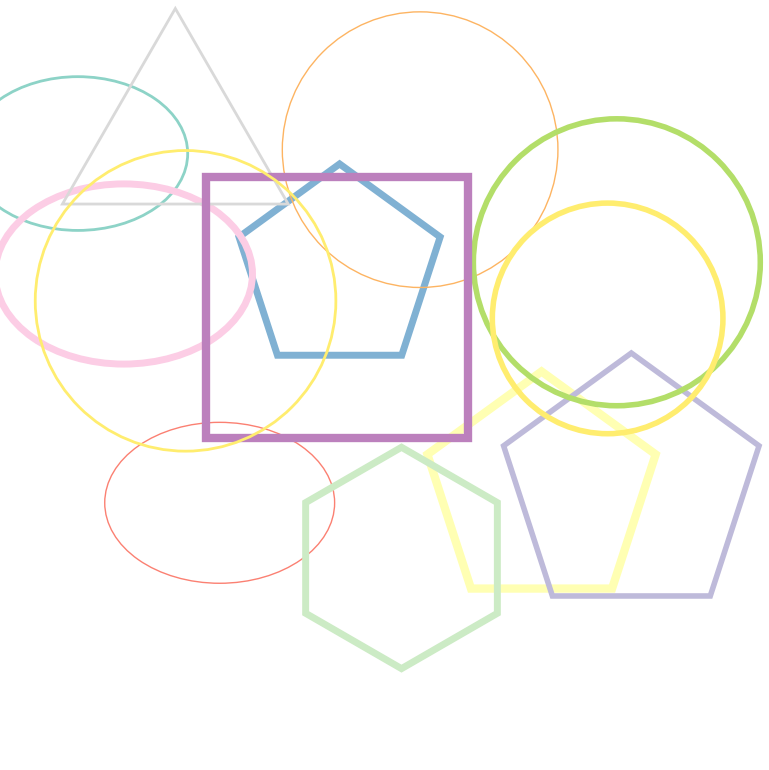[{"shape": "oval", "thickness": 1, "radius": 0.71, "center": [0.101, 0.801]}, {"shape": "pentagon", "thickness": 3, "radius": 0.78, "center": [0.703, 0.362]}, {"shape": "pentagon", "thickness": 2, "radius": 0.87, "center": [0.82, 0.367]}, {"shape": "oval", "thickness": 0.5, "radius": 0.75, "center": [0.285, 0.347]}, {"shape": "pentagon", "thickness": 2.5, "radius": 0.69, "center": [0.441, 0.65]}, {"shape": "circle", "thickness": 0.5, "radius": 0.89, "center": [0.546, 0.806]}, {"shape": "circle", "thickness": 2, "radius": 0.93, "center": [0.801, 0.659]}, {"shape": "oval", "thickness": 2.5, "radius": 0.84, "center": [0.161, 0.644]}, {"shape": "triangle", "thickness": 1, "radius": 0.85, "center": [0.228, 0.82]}, {"shape": "square", "thickness": 3, "radius": 0.85, "center": [0.438, 0.6]}, {"shape": "hexagon", "thickness": 2.5, "radius": 0.72, "center": [0.521, 0.275]}, {"shape": "circle", "thickness": 1, "radius": 0.98, "center": [0.241, 0.609]}, {"shape": "circle", "thickness": 2, "radius": 0.75, "center": [0.789, 0.587]}]